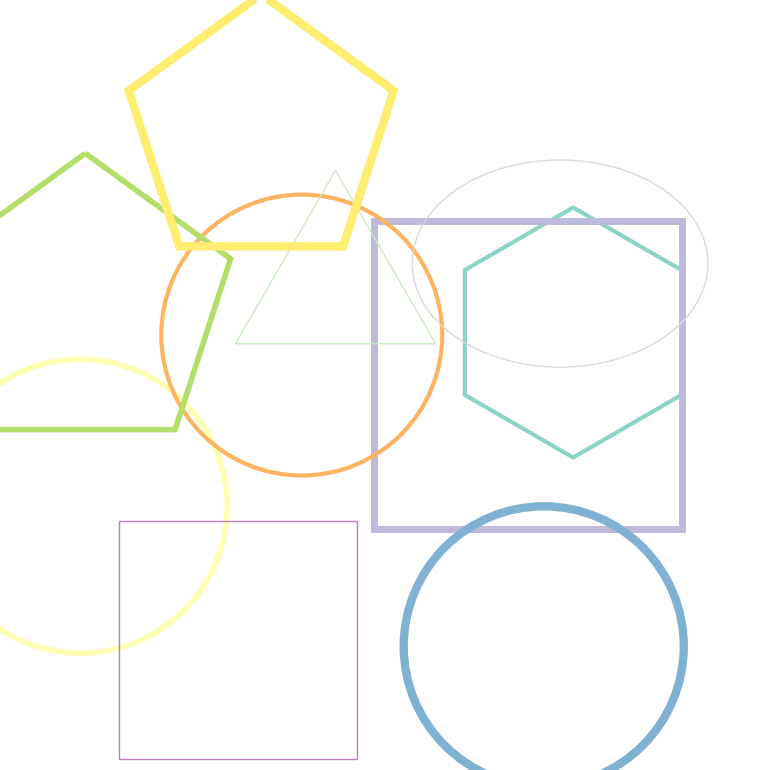[{"shape": "hexagon", "thickness": 1.5, "radius": 0.81, "center": [0.744, 0.568]}, {"shape": "circle", "thickness": 2, "radius": 0.95, "center": [0.104, 0.343]}, {"shape": "square", "thickness": 2.5, "radius": 1.0, "center": [0.686, 0.513]}, {"shape": "circle", "thickness": 3, "radius": 0.91, "center": [0.706, 0.161]}, {"shape": "circle", "thickness": 1.5, "radius": 0.91, "center": [0.392, 0.565]}, {"shape": "pentagon", "thickness": 2, "radius": 0.99, "center": [0.111, 0.603]}, {"shape": "oval", "thickness": 0.5, "radius": 0.96, "center": [0.727, 0.658]}, {"shape": "square", "thickness": 0.5, "radius": 0.77, "center": [0.31, 0.169]}, {"shape": "triangle", "thickness": 0.5, "radius": 0.75, "center": [0.436, 0.629]}, {"shape": "pentagon", "thickness": 3, "radius": 0.9, "center": [0.339, 0.826]}]